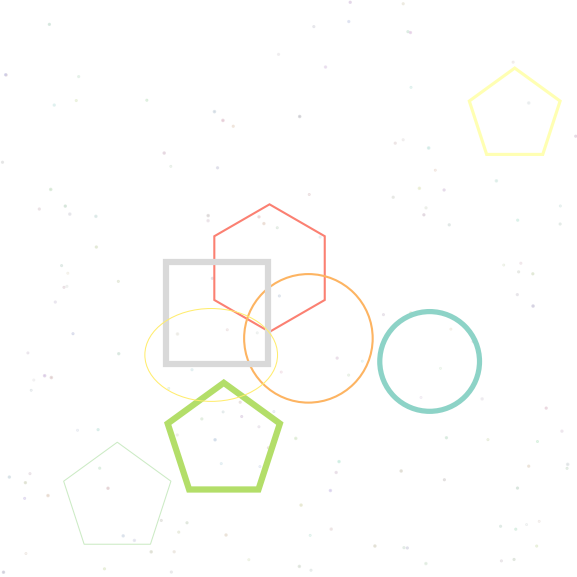[{"shape": "circle", "thickness": 2.5, "radius": 0.43, "center": [0.744, 0.373]}, {"shape": "pentagon", "thickness": 1.5, "radius": 0.41, "center": [0.891, 0.799]}, {"shape": "hexagon", "thickness": 1, "radius": 0.55, "center": [0.467, 0.535]}, {"shape": "circle", "thickness": 1, "radius": 0.56, "center": [0.534, 0.413]}, {"shape": "pentagon", "thickness": 3, "radius": 0.51, "center": [0.387, 0.234]}, {"shape": "square", "thickness": 3, "radius": 0.44, "center": [0.376, 0.457]}, {"shape": "pentagon", "thickness": 0.5, "radius": 0.49, "center": [0.203, 0.136]}, {"shape": "oval", "thickness": 0.5, "radius": 0.57, "center": [0.366, 0.385]}]